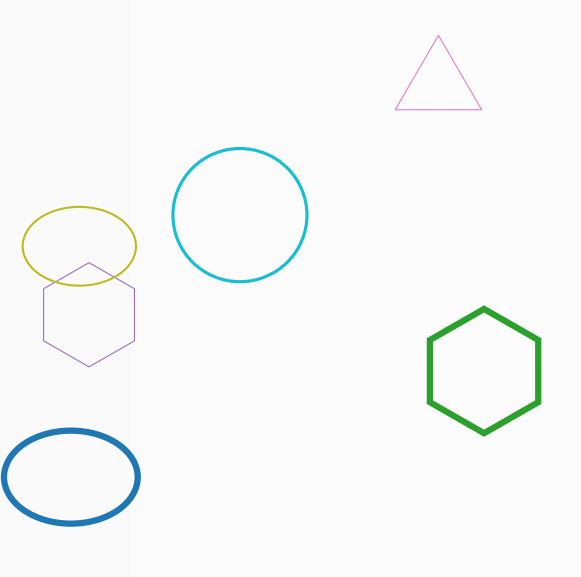[{"shape": "oval", "thickness": 3, "radius": 0.58, "center": [0.122, 0.173]}, {"shape": "hexagon", "thickness": 3, "radius": 0.54, "center": [0.833, 0.357]}, {"shape": "hexagon", "thickness": 0.5, "radius": 0.45, "center": [0.153, 0.454]}, {"shape": "triangle", "thickness": 0.5, "radius": 0.43, "center": [0.754, 0.852]}, {"shape": "oval", "thickness": 1, "radius": 0.49, "center": [0.136, 0.573]}, {"shape": "circle", "thickness": 1.5, "radius": 0.58, "center": [0.413, 0.627]}]